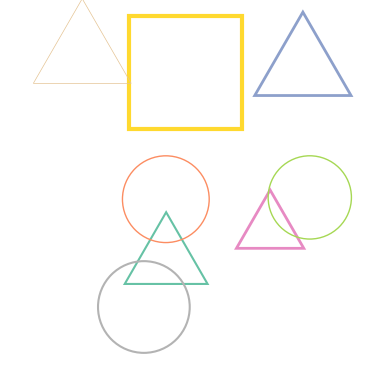[{"shape": "triangle", "thickness": 1.5, "radius": 0.62, "center": [0.432, 0.325]}, {"shape": "circle", "thickness": 1, "radius": 0.56, "center": [0.431, 0.483]}, {"shape": "triangle", "thickness": 2, "radius": 0.72, "center": [0.787, 0.824]}, {"shape": "triangle", "thickness": 2, "radius": 0.5, "center": [0.702, 0.406]}, {"shape": "circle", "thickness": 1, "radius": 0.54, "center": [0.805, 0.487]}, {"shape": "square", "thickness": 3, "radius": 0.74, "center": [0.482, 0.812]}, {"shape": "triangle", "thickness": 0.5, "radius": 0.73, "center": [0.214, 0.857]}, {"shape": "circle", "thickness": 1.5, "radius": 0.6, "center": [0.374, 0.203]}]